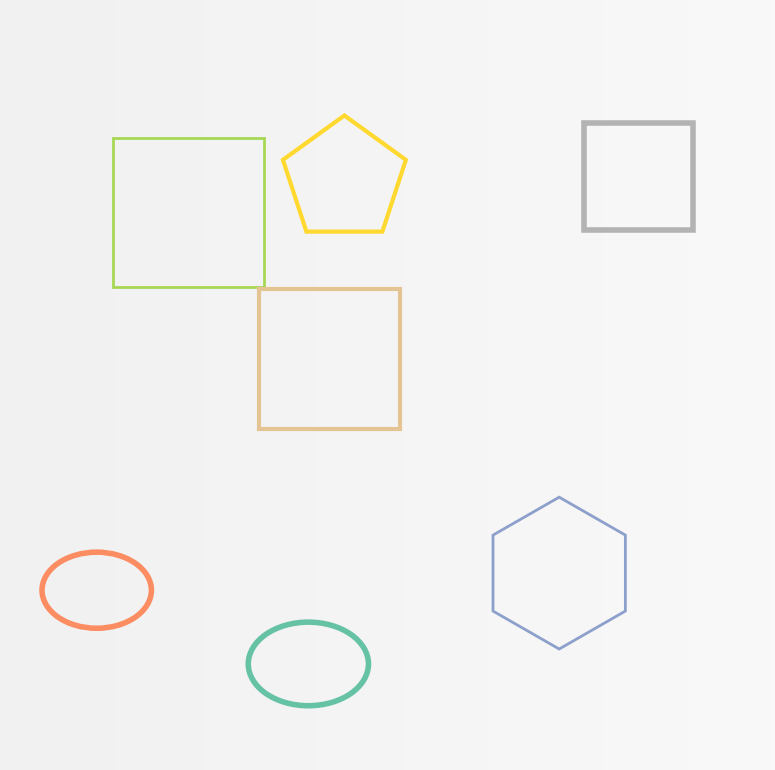[{"shape": "oval", "thickness": 2, "radius": 0.39, "center": [0.398, 0.138]}, {"shape": "oval", "thickness": 2, "radius": 0.35, "center": [0.125, 0.233]}, {"shape": "hexagon", "thickness": 1, "radius": 0.49, "center": [0.722, 0.256]}, {"shape": "square", "thickness": 1, "radius": 0.49, "center": [0.244, 0.724]}, {"shape": "pentagon", "thickness": 1.5, "radius": 0.42, "center": [0.444, 0.767]}, {"shape": "square", "thickness": 1.5, "radius": 0.45, "center": [0.425, 0.534]}, {"shape": "square", "thickness": 2, "radius": 0.35, "center": [0.824, 0.771]}]